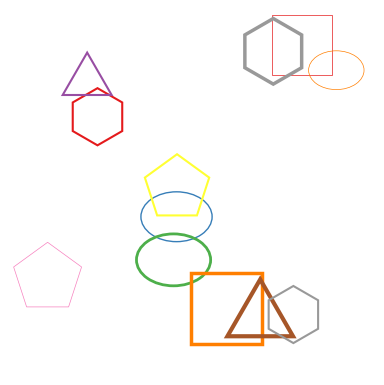[{"shape": "hexagon", "thickness": 1.5, "radius": 0.37, "center": [0.253, 0.697]}, {"shape": "square", "thickness": 0.5, "radius": 0.39, "center": [0.784, 0.884]}, {"shape": "oval", "thickness": 1, "radius": 0.46, "center": [0.458, 0.437]}, {"shape": "oval", "thickness": 2, "radius": 0.48, "center": [0.451, 0.325]}, {"shape": "triangle", "thickness": 1.5, "radius": 0.37, "center": [0.226, 0.79]}, {"shape": "square", "thickness": 2.5, "radius": 0.46, "center": [0.587, 0.2]}, {"shape": "oval", "thickness": 0.5, "radius": 0.36, "center": [0.874, 0.818]}, {"shape": "pentagon", "thickness": 1.5, "radius": 0.44, "center": [0.46, 0.512]}, {"shape": "triangle", "thickness": 3, "radius": 0.49, "center": [0.676, 0.176]}, {"shape": "pentagon", "thickness": 0.5, "radius": 0.46, "center": [0.124, 0.278]}, {"shape": "hexagon", "thickness": 1.5, "radius": 0.37, "center": [0.762, 0.183]}, {"shape": "hexagon", "thickness": 2.5, "radius": 0.43, "center": [0.71, 0.867]}]